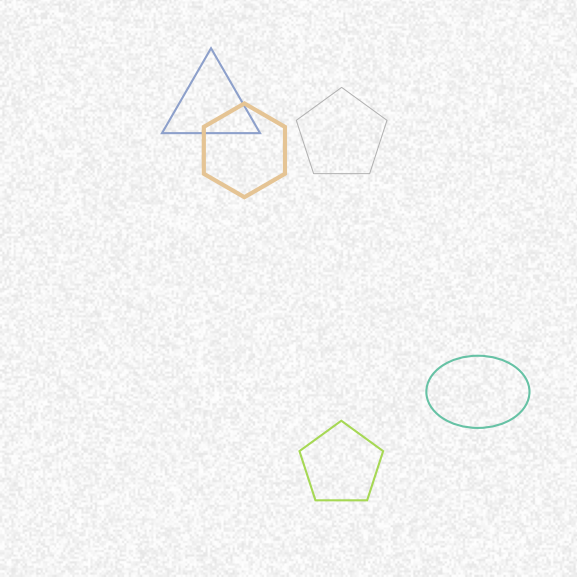[{"shape": "oval", "thickness": 1, "radius": 0.45, "center": [0.828, 0.321]}, {"shape": "triangle", "thickness": 1, "radius": 0.49, "center": [0.365, 0.818]}, {"shape": "pentagon", "thickness": 1, "radius": 0.38, "center": [0.591, 0.194]}, {"shape": "hexagon", "thickness": 2, "radius": 0.41, "center": [0.423, 0.739]}, {"shape": "pentagon", "thickness": 0.5, "radius": 0.41, "center": [0.592, 0.765]}]